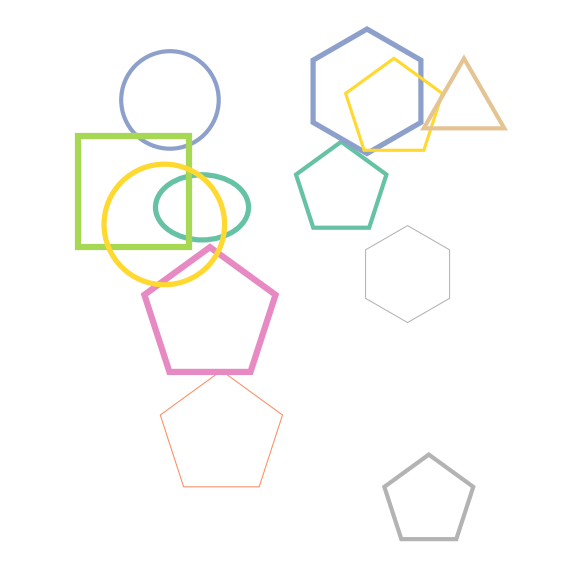[{"shape": "oval", "thickness": 2.5, "radius": 0.4, "center": [0.35, 0.64]}, {"shape": "pentagon", "thickness": 2, "radius": 0.41, "center": [0.591, 0.671]}, {"shape": "pentagon", "thickness": 0.5, "radius": 0.56, "center": [0.383, 0.246]}, {"shape": "circle", "thickness": 2, "radius": 0.42, "center": [0.294, 0.826]}, {"shape": "hexagon", "thickness": 2.5, "radius": 0.54, "center": [0.635, 0.841]}, {"shape": "pentagon", "thickness": 3, "radius": 0.6, "center": [0.364, 0.452]}, {"shape": "square", "thickness": 3, "radius": 0.48, "center": [0.231, 0.667]}, {"shape": "pentagon", "thickness": 1.5, "radius": 0.44, "center": [0.682, 0.81]}, {"shape": "circle", "thickness": 2.5, "radius": 0.52, "center": [0.285, 0.61]}, {"shape": "triangle", "thickness": 2, "radius": 0.4, "center": [0.803, 0.817]}, {"shape": "pentagon", "thickness": 2, "radius": 0.4, "center": [0.743, 0.131]}, {"shape": "hexagon", "thickness": 0.5, "radius": 0.42, "center": [0.706, 0.525]}]